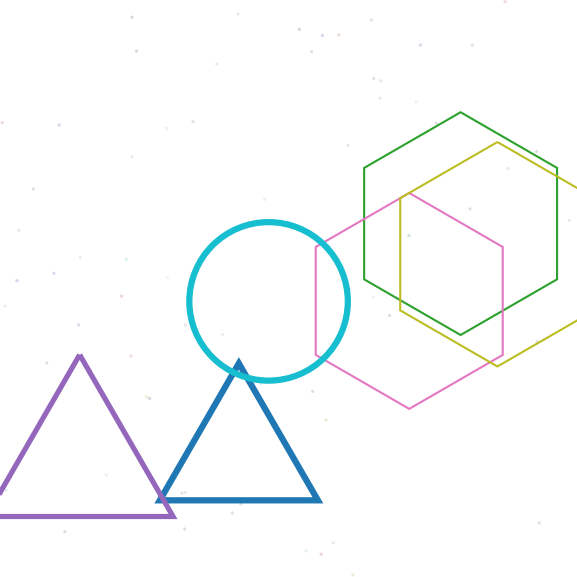[{"shape": "triangle", "thickness": 3, "radius": 0.79, "center": [0.414, 0.212]}, {"shape": "hexagon", "thickness": 1, "radius": 0.96, "center": [0.798, 0.612]}, {"shape": "triangle", "thickness": 2.5, "radius": 0.93, "center": [0.138, 0.198]}, {"shape": "hexagon", "thickness": 1, "radius": 0.93, "center": [0.709, 0.478]}, {"shape": "hexagon", "thickness": 1, "radius": 0.97, "center": [0.861, 0.559]}, {"shape": "circle", "thickness": 3, "radius": 0.69, "center": [0.465, 0.477]}]